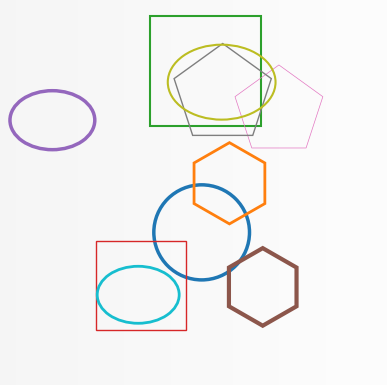[{"shape": "circle", "thickness": 2.5, "radius": 0.62, "center": [0.52, 0.396]}, {"shape": "hexagon", "thickness": 2, "radius": 0.53, "center": [0.592, 0.524]}, {"shape": "square", "thickness": 1.5, "radius": 0.72, "center": [0.53, 0.816]}, {"shape": "square", "thickness": 1, "radius": 0.58, "center": [0.363, 0.258]}, {"shape": "oval", "thickness": 2.5, "radius": 0.55, "center": [0.135, 0.688]}, {"shape": "hexagon", "thickness": 3, "radius": 0.5, "center": [0.678, 0.255]}, {"shape": "pentagon", "thickness": 0.5, "radius": 0.6, "center": [0.72, 0.712]}, {"shape": "pentagon", "thickness": 1, "radius": 0.66, "center": [0.575, 0.755]}, {"shape": "oval", "thickness": 1.5, "radius": 0.7, "center": [0.572, 0.787]}, {"shape": "oval", "thickness": 2, "radius": 0.53, "center": [0.357, 0.234]}]